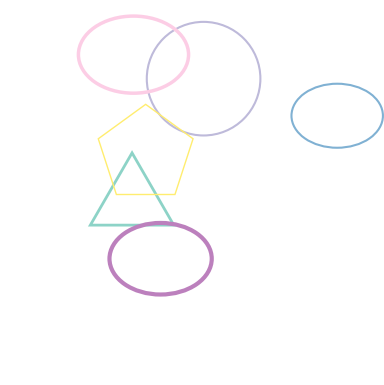[{"shape": "triangle", "thickness": 2, "radius": 0.63, "center": [0.343, 0.478]}, {"shape": "circle", "thickness": 1.5, "radius": 0.74, "center": [0.529, 0.796]}, {"shape": "oval", "thickness": 1.5, "radius": 0.59, "center": [0.876, 0.699]}, {"shape": "oval", "thickness": 2.5, "radius": 0.72, "center": [0.347, 0.858]}, {"shape": "oval", "thickness": 3, "radius": 0.66, "center": [0.417, 0.328]}, {"shape": "pentagon", "thickness": 1, "radius": 0.65, "center": [0.378, 0.6]}]